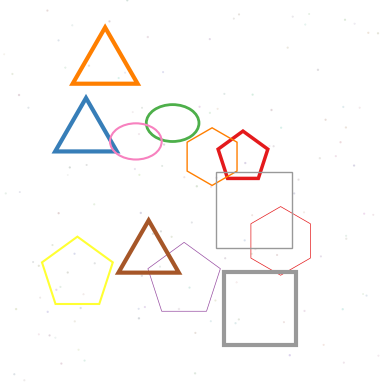[{"shape": "pentagon", "thickness": 2.5, "radius": 0.34, "center": [0.631, 0.592]}, {"shape": "hexagon", "thickness": 0.5, "radius": 0.45, "center": [0.729, 0.374]}, {"shape": "triangle", "thickness": 3, "radius": 0.46, "center": [0.223, 0.653]}, {"shape": "oval", "thickness": 2, "radius": 0.34, "center": [0.448, 0.68]}, {"shape": "pentagon", "thickness": 0.5, "radius": 0.49, "center": [0.478, 0.272]}, {"shape": "hexagon", "thickness": 1, "radius": 0.37, "center": [0.551, 0.593]}, {"shape": "triangle", "thickness": 3, "radius": 0.49, "center": [0.273, 0.831]}, {"shape": "pentagon", "thickness": 1.5, "radius": 0.48, "center": [0.201, 0.289]}, {"shape": "triangle", "thickness": 3, "radius": 0.45, "center": [0.386, 0.337]}, {"shape": "oval", "thickness": 1.5, "radius": 0.34, "center": [0.353, 0.633]}, {"shape": "square", "thickness": 3, "radius": 0.47, "center": [0.675, 0.198]}, {"shape": "square", "thickness": 1, "radius": 0.5, "center": [0.659, 0.455]}]